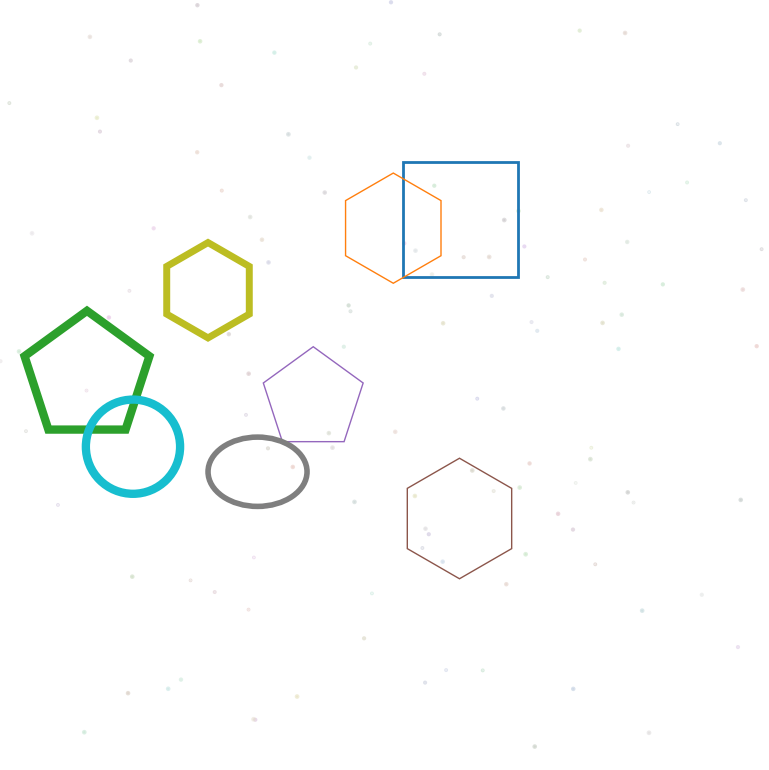[{"shape": "square", "thickness": 1, "radius": 0.37, "center": [0.598, 0.715]}, {"shape": "hexagon", "thickness": 0.5, "radius": 0.36, "center": [0.511, 0.704]}, {"shape": "pentagon", "thickness": 3, "radius": 0.43, "center": [0.113, 0.511]}, {"shape": "pentagon", "thickness": 0.5, "radius": 0.34, "center": [0.407, 0.482]}, {"shape": "hexagon", "thickness": 0.5, "radius": 0.39, "center": [0.597, 0.327]}, {"shape": "oval", "thickness": 2, "radius": 0.32, "center": [0.334, 0.387]}, {"shape": "hexagon", "thickness": 2.5, "radius": 0.31, "center": [0.27, 0.623]}, {"shape": "circle", "thickness": 3, "radius": 0.31, "center": [0.173, 0.42]}]